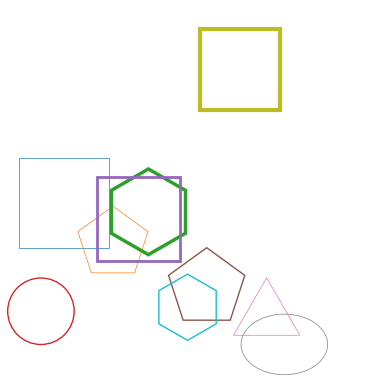[{"shape": "square", "thickness": 0.5, "radius": 0.58, "center": [0.167, 0.473]}, {"shape": "pentagon", "thickness": 0.5, "radius": 0.48, "center": [0.293, 0.369]}, {"shape": "hexagon", "thickness": 2.5, "radius": 0.56, "center": [0.385, 0.45]}, {"shape": "circle", "thickness": 1, "radius": 0.43, "center": [0.106, 0.192]}, {"shape": "square", "thickness": 2, "radius": 0.54, "center": [0.36, 0.431]}, {"shape": "pentagon", "thickness": 1, "radius": 0.52, "center": [0.537, 0.253]}, {"shape": "triangle", "thickness": 0.5, "radius": 0.5, "center": [0.693, 0.179]}, {"shape": "oval", "thickness": 0.5, "radius": 0.56, "center": [0.739, 0.105]}, {"shape": "square", "thickness": 3, "radius": 0.52, "center": [0.623, 0.82]}, {"shape": "hexagon", "thickness": 1, "radius": 0.43, "center": [0.487, 0.202]}]